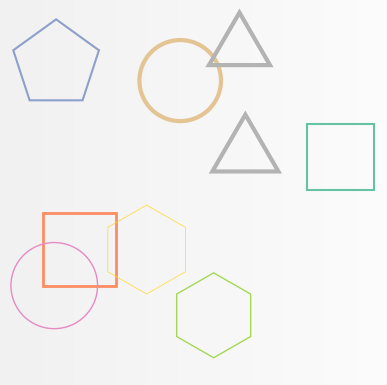[{"shape": "square", "thickness": 1.5, "radius": 0.43, "center": [0.879, 0.593]}, {"shape": "square", "thickness": 2, "radius": 0.48, "center": [0.205, 0.352]}, {"shape": "pentagon", "thickness": 1.5, "radius": 0.58, "center": [0.145, 0.833]}, {"shape": "circle", "thickness": 1, "radius": 0.56, "center": [0.14, 0.258]}, {"shape": "hexagon", "thickness": 1, "radius": 0.55, "center": [0.551, 0.181]}, {"shape": "hexagon", "thickness": 0.5, "radius": 0.58, "center": [0.378, 0.352]}, {"shape": "circle", "thickness": 3, "radius": 0.53, "center": [0.465, 0.791]}, {"shape": "triangle", "thickness": 3, "radius": 0.45, "center": [0.618, 0.876]}, {"shape": "triangle", "thickness": 3, "radius": 0.49, "center": [0.633, 0.604]}]